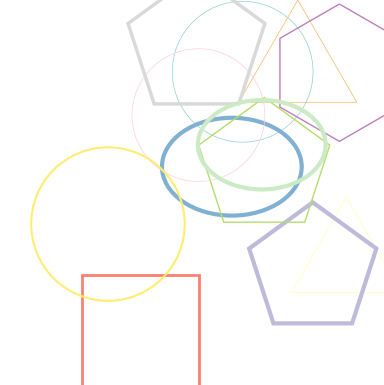[{"shape": "circle", "thickness": 0.5, "radius": 0.91, "center": [0.63, 0.814]}, {"shape": "triangle", "thickness": 0.5, "radius": 0.83, "center": [0.9, 0.322]}, {"shape": "pentagon", "thickness": 3, "radius": 0.87, "center": [0.812, 0.301]}, {"shape": "square", "thickness": 2, "radius": 0.76, "center": [0.365, 0.134]}, {"shape": "oval", "thickness": 3, "radius": 0.91, "center": [0.602, 0.567]}, {"shape": "triangle", "thickness": 0.5, "radius": 0.89, "center": [0.773, 0.823]}, {"shape": "pentagon", "thickness": 1, "radius": 0.89, "center": [0.686, 0.568]}, {"shape": "circle", "thickness": 0.5, "radius": 0.86, "center": [0.515, 0.701]}, {"shape": "pentagon", "thickness": 2.5, "radius": 0.93, "center": [0.51, 0.881]}, {"shape": "hexagon", "thickness": 1, "radius": 0.89, "center": [0.882, 0.811]}, {"shape": "oval", "thickness": 3, "radius": 0.83, "center": [0.68, 0.624]}, {"shape": "circle", "thickness": 1.5, "radius": 1.0, "center": [0.28, 0.418]}]